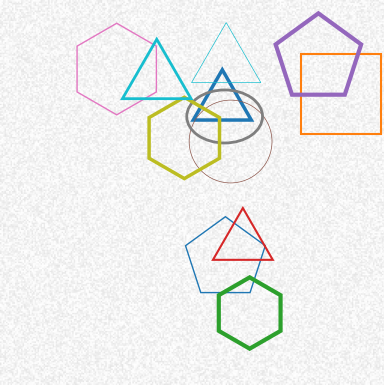[{"shape": "pentagon", "thickness": 1, "radius": 0.54, "center": [0.585, 0.328]}, {"shape": "triangle", "thickness": 2.5, "radius": 0.44, "center": [0.577, 0.732]}, {"shape": "square", "thickness": 1.5, "radius": 0.52, "center": [0.886, 0.756]}, {"shape": "hexagon", "thickness": 3, "radius": 0.46, "center": [0.649, 0.187]}, {"shape": "triangle", "thickness": 1.5, "radius": 0.45, "center": [0.631, 0.37]}, {"shape": "pentagon", "thickness": 3, "radius": 0.58, "center": [0.827, 0.849]}, {"shape": "circle", "thickness": 0.5, "radius": 0.54, "center": [0.599, 0.632]}, {"shape": "hexagon", "thickness": 1, "radius": 0.59, "center": [0.303, 0.821]}, {"shape": "oval", "thickness": 2, "radius": 0.49, "center": [0.583, 0.697]}, {"shape": "hexagon", "thickness": 2.5, "radius": 0.53, "center": [0.479, 0.642]}, {"shape": "triangle", "thickness": 0.5, "radius": 0.52, "center": [0.588, 0.837]}, {"shape": "triangle", "thickness": 2, "radius": 0.51, "center": [0.407, 0.795]}]